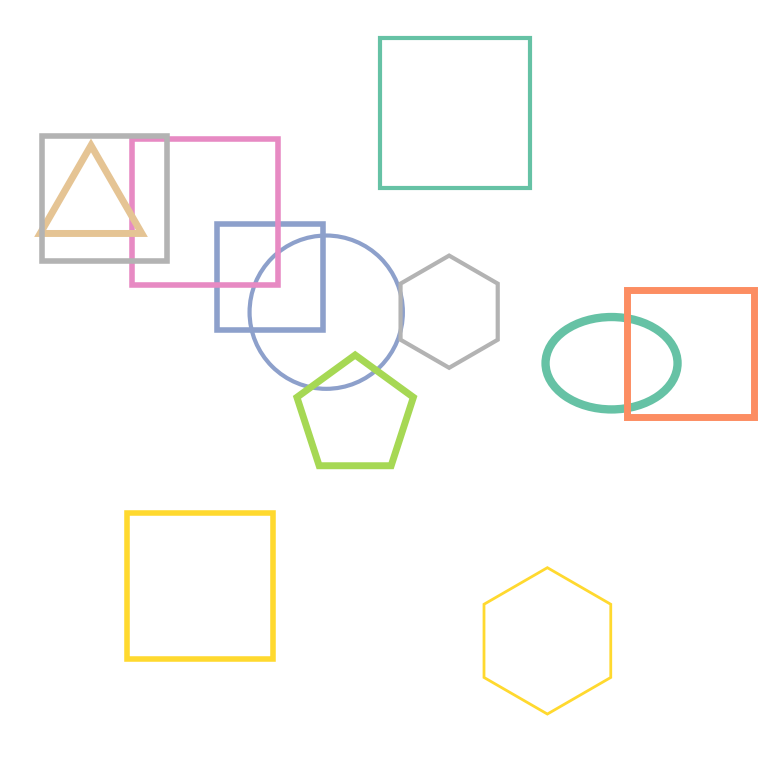[{"shape": "square", "thickness": 1.5, "radius": 0.49, "center": [0.591, 0.854]}, {"shape": "oval", "thickness": 3, "radius": 0.43, "center": [0.794, 0.528]}, {"shape": "square", "thickness": 2.5, "radius": 0.41, "center": [0.896, 0.541]}, {"shape": "circle", "thickness": 1.5, "radius": 0.5, "center": [0.424, 0.595]}, {"shape": "square", "thickness": 2, "radius": 0.34, "center": [0.351, 0.64]}, {"shape": "square", "thickness": 2, "radius": 0.47, "center": [0.266, 0.725]}, {"shape": "pentagon", "thickness": 2.5, "radius": 0.4, "center": [0.461, 0.459]}, {"shape": "hexagon", "thickness": 1, "radius": 0.48, "center": [0.711, 0.168]}, {"shape": "square", "thickness": 2, "radius": 0.47, "center": [0.26, 0.239]}, {"shape": "triangle", "thickness": 2.5, "radius": 0.38, "center": [0.118, 0.735]}, {"shape": "square", "thickness": 2, "radius": 0.41, "center": [0.135, 0.742]}, {"shape": "hexagon", "thickness": 1.5, "radius": 0.36, "center": [0.583, 0.595]}]